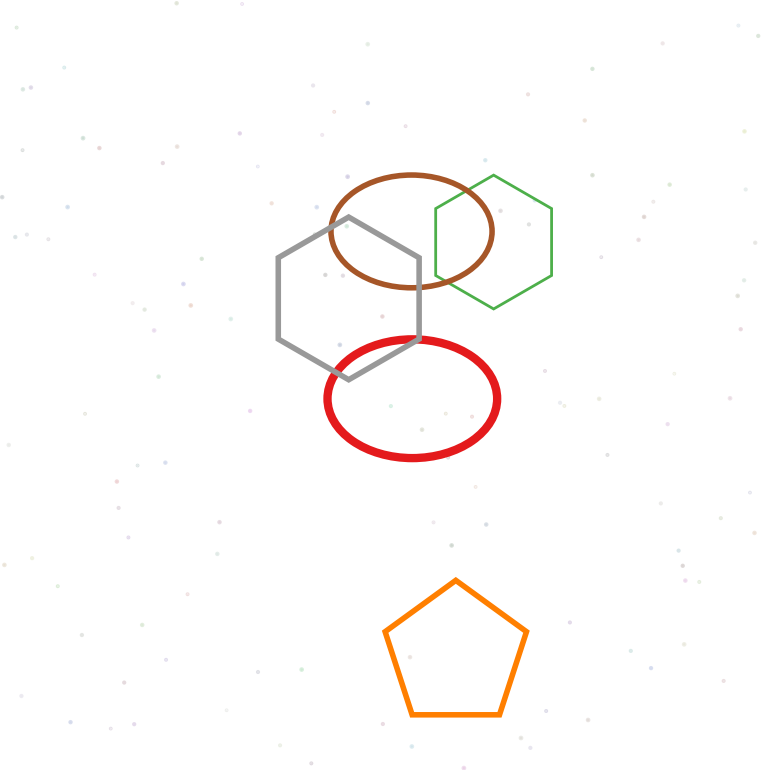[{"shape": "oval", "thickness": 3, "radius": 0.55, "center": [0.535, 0.482]}, {"shape": "hexagon", "thickness": 1, "radius": 0.43, "center": [0.641, 0.686]}, {"shape": "pentagon", "thickness": 2, "radius": 0.48, "center": [0.592, 0.15]}, {"shape": "oval", "thickness": 2, "radius": 0.52, "center": [0.534, 0.699]}, {"shape": "hexagon", "thickness": 2, "radius": 0.53, "center": [0.453, 0.612]}]